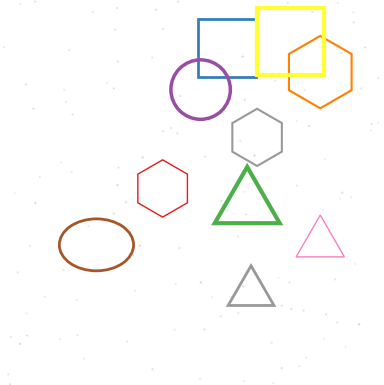[{"shape": "hexagon", "thickness": 1, "radius": 0.37, "center": [0.422, 0.51]}, {"shape": "square", "thickness": 2, "radius": 0.38, "center": [0.59, 0.876]}, {"shape": "triangle", "thickness": 3, "radius": 0.49, "center": [0.642, 0.469]}, {"shape": "circle", "thickness": 2.5, "radius": 0.39, "center": [0.521, 0.767]}, {"shape": "hexagon", "thickness": 1.5, "radius": 0.47, "center": [0.832, 0.813]}, {"shape": "square", "thickness": 3, "radius": 0.44, "center": [0.754, 0.893]}, {"shape": "oval", "thickness": 2, "radius": 0.48, "center": [0.25, 0.364]}, {"shape": "triangle", "thickness": 1, "radius": 0.36, "center": [0.832, 0.369]}, {"shape": "hexagon", "thickness": 1.5, "radius": 0.37, "center": [0.668, 0.643]}, {"shape": "triangle", "thickness": 2, "radius": 0.34, "center": [0.652, 0.241]}]